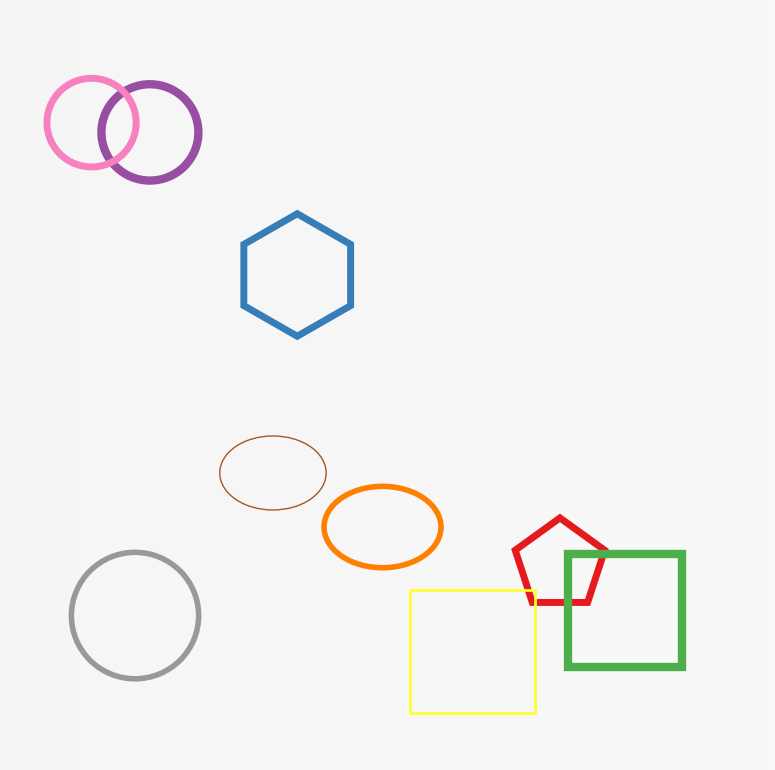[{"shape": "pentagon", "thickness": 2.5, "radius": 0.3, "center": [0.723, 0.267]}, {"shape": "hexagon", "thickness": 2.5, "radius": 0.4, "center": [0.384, 0.643]}, {"shape": "square", "thickness": 3, "radius": 0.37, "center": [0.807, 0.207]}, {"shape": "circle", "thickness": 3, "radius": 0.31, "center": [0.193, 0.828]}, {"shape": "oval", "thickness": 2, "radius": 0.38, "center": [0.494, 0.316]}, {"shape": "square", "thickness": 1, "radius": 0.4, "center": [0.61, 0.154]}, {"shape": "oval", "thickness": 0.5, "radius": 0.34, "center": [0.352, 0.386]}, {"shape": "circle", "thickness": 2.5, "radius": 0.29, "center": [0.118, 0.841]}, {"shape": "circle", "thickness": 2, "radius": 0.41, "center": [0.174, 0.201]}]